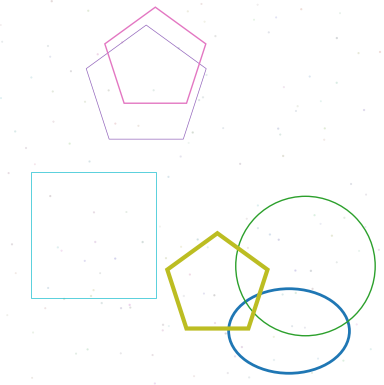[{"shape": "oval", "thickness": 2, "radius": 0.78, "center": [0.751, 0.14]}, {"shape": "circle", "thickness": 1, "radius": 0.91, "center": [0.793, 0.309]}, {"shape": "pentagon", "thickness": 0.5, "radius": 0.82, "center": [0.38, 0.771]}, {"shape": "pentagon", "thickness": 1, "radius": 0.69, "center": [0.403, 0.843]}, {"shape": "pentagon", "thickness": 3, "radius": 0.68, "center": [0.565, 0.257]}, {"shape": "square", "thickness": 0.5, "radius": 0.82, "center": [0.243, 0.39]}]